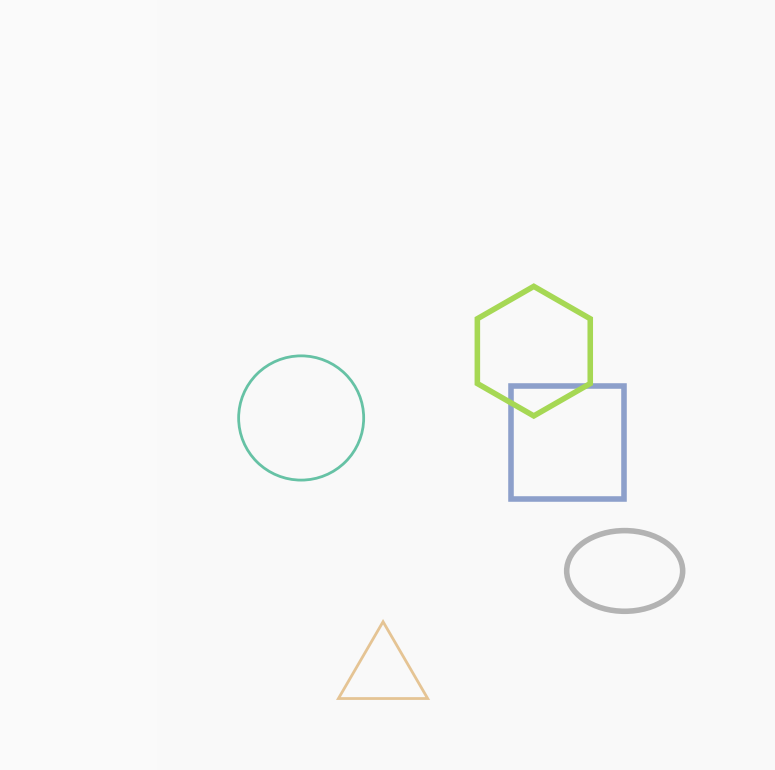[{"shape": "circle", "thickness": 1, "radius": 0.4, "center": [0.389, 0.457]}, {"shape": "square", "thickness": 2, "radius": 0.37, "center": [0.732, 0.425]}, {"shape": "hexagon", "thickness": 2, "radius": 0.42, "center": [0.689, 0.544]}, {"shape": "triangle", "thickness": 1, "radius": 0.33, "center": [0.494, 0.126]}, {"shape": "oval", "thickness": 2, "radius": 0.37, "center": [0.806, 0.259]}]